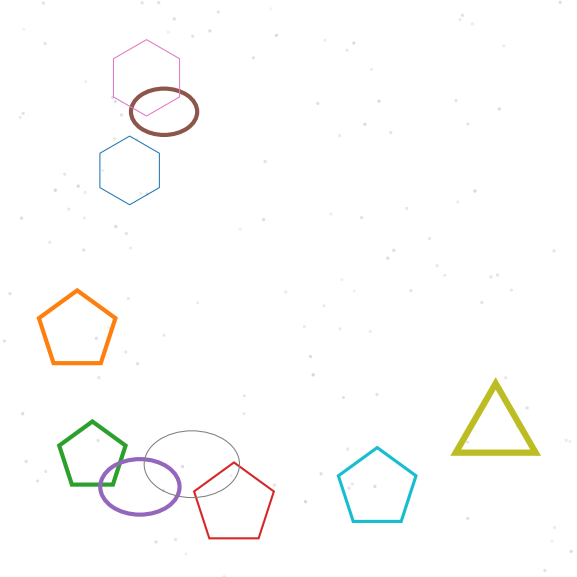[{"shape": "hexagon", "thickness": 0.5, "radius": 0.3, "center": [0.224, 0.704]}, {"shape": "pentagon", "thickness": 2, "radius": 0.35, "center": [0.134, 0.427]}, {"shape": "pentagon", "thickness": 2, "radius": 0.3, "center": [0.16, 0.209]}, {"shape": "pentagon", "thickness": 1, "radius": 0.36, "center": [0.405, 0.126]}, {"shape": "oval", "thickness": 2, "radius": 0.34, "center": [0.242, 0.156]}, {"shape": "oval", "thickness": 2, "radius": 0.29, "center": [0.284, 0.806]}, {"shape": "hexagon", "thickness": 0.5, "radius": 0.33, "center": [0.254, 0.864]}, {"shape": "oval", "thickness": 0.5, "radius": 0.41, "center": [0.332, 0.195]}, {"shape": "triangle", "thickness": 3, "radius": 0.4, "center": [0.858, 0.255]}, {"shape": "pentagon", "thickness": 1.5, "radius": 0.35, "center": [0.653, 0.153]}]